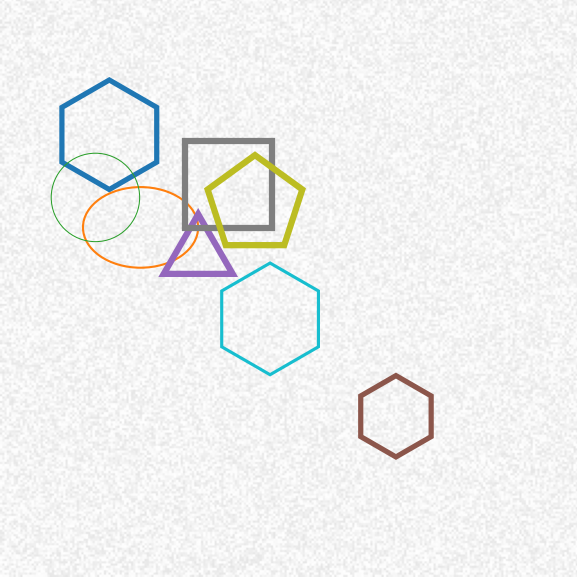[{"shape": "hexagon", "thickness": 2.5, "radius": 0.47, "center": [0.189, 0.766]}, {"shape": "oval", "thickness": 1, "radius": 0.5, "center": [0.243, 0.605]}, {"shape": "circle", "thickness": 0.5, "radius": 0.38, "center": [0.165, 0.657]}, {"shape": "triangle", "thickness": 3, "radius": 0.34, "center": [0.343, 0.559]}, {"shape": "hexagon", "thickness": 2.5, "radius": 0.35, "center": [0.686, 0.278]}, {"shape": "square", "thickness": 3, "radius": 0.38, "center": [0.395, 0.679]}, {"shape": "pentagon", "thickness": 3, "radius": 0.43, "center": [0.442, 0.644]}, {"shape": "hexagon", "thickness": 1.5, "radius": 0.48, "center": [0.468, 0.447]}]